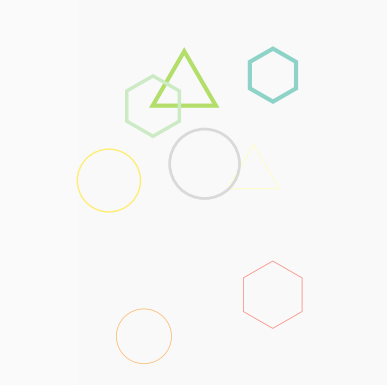[{"shape": "hexagon", "thickness": 3, "radius": 0.34, "center": [0.704, 0.805]}, {"shape": "triangle", "thickness": 0.5, "radius": 0.38, "center": [0.654, 0.548]}, {"shape": "hexagon", "thickness": 0.5, "radius": 0.44, "center": [0.704, 0.235]}, {"shape": "circle", "thickness": 0.5, "radius": 0.36, "center": [0.371, 0.126]}, {"shape": "triangle", "thickness": 3, "radius": 0.47, "center": [0.476, 0.773]}, {"shape": "circle", "thickness": 2, "radius": 0.45, "center": [0.528, 0.575]}, {"shape": "hexagon", "thickness": 2.5, "radius": 0.39, "center": [0.395, 0.724]}, {"shape": "circle", "thickness": 1, "radius": 0.41, "center": [0.281, 0.531]}]